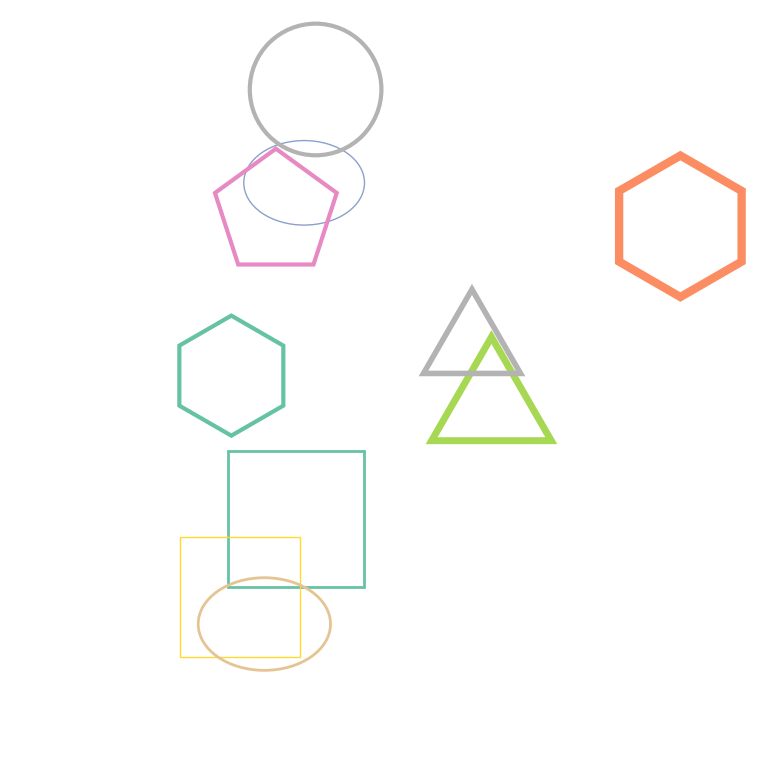[{"shape": "hexagon", "thickness": 1.5, "radius": 0.39, "center": [0.3, 0.512]}, {"shape": "square", "thickness": 1, "radius": 0.44, "center": [0.384, 0.326]}, {"shape": "hexagon", "thickness": 3, "radius": 0.46, "center": [0.884, 0.706]}, {"shape": "oval", "thickness": 0.5, "radius": 0.39, "center": [0.395, 0.763]}, {"shape": "pentagon", "thickness": 1.5, "radius": 0.42, "center": [0.358, 0.724]}, {"shape": "triangle", "thickness": 2.5, "radius": 0.45, "center": [0.638, 0.473]}, {"shape": "square", "thickness": 0.5, "radius": 0.39, "center": [0.311, 0.225]}, {"shape": "oval", "thickness": 1, "radius": 0.43, "center": [0.343, 0.19]}, {"shape": "circle", "thickness": 1.5, "radius": 0.43, "center": [0.41, 0.884]}, {"shape": "triangle", "thickness": 2, "radius": 0.36, "center": [0.613, 0.551]}]